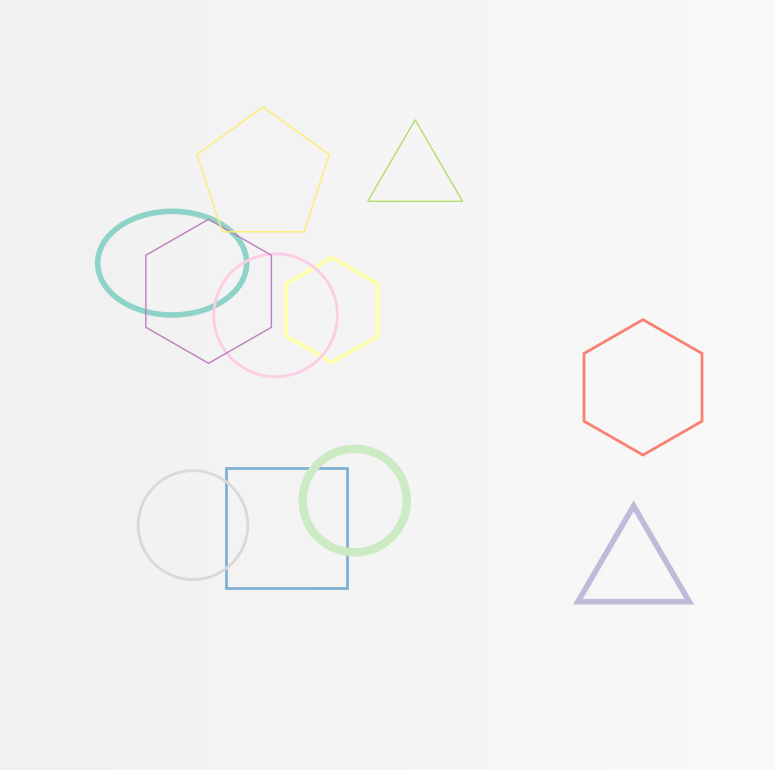[{"shape": "oval", "thickness": 2, "radius": 0.48, "center": [0.222, 0.658]}, {"shape": "hexagon", "thickness": 1.5, "radius": 0.34, "center": [0.428, 0.597]}, {"shape": "triangle", "thickness": 2, "radius": 0.41, "center": [0.818, 0.26]}, {"shape": "hexagon", "thickness": 1, "radius": 0.44, "center": [0.83, 0.497]}, {"shape": "square", "thickness": 1, "radius": 0.39, "center": [0.37, 0.315]}, {"shape": "triangle", "thickness": 0.5, "radius": 0.35, "center": [0.536, 0.774]}, {"shape": "circle", "thickness": 1, "radius": 0.4, "center": [0.356, 0.59]}, {"shape": "circle", "thickness": 1, "radius": 0.35, "center": [0.249, 0.318]}, {"shape": "hexagon", "thickness": 0.5, "radius": 0.47, "center": [0.269, 0.622]}, {"shape": "circle", "thickness": 3, "radius": 0.34, "center": [0.458, 0.35]}, {"shape": "pentagon", "thickness": 0.5, "radius": 0.45, "center": [0.339, 0.772]}]